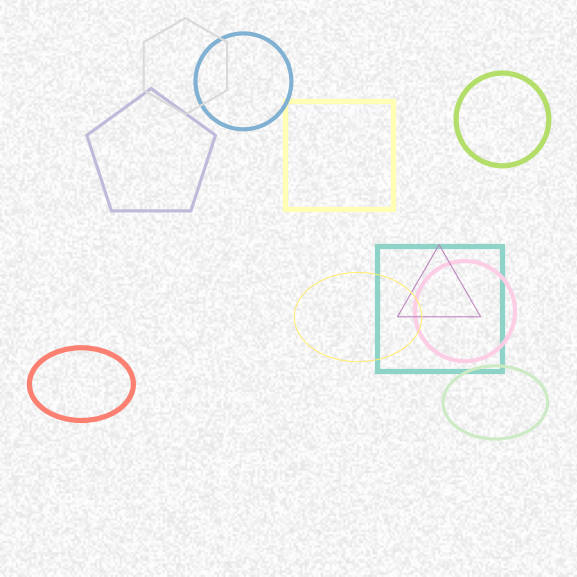[{"shape": "square", "thickness": 2.5, "radius": 0.54, "center": [0.761, 0.465]}, {"shape": "square", "thickness": 2.5, "radius": 0.47, "center": [0.587, 0.731]}, {"shape": "pentagon", "thickness": 1.5, "radius": 0.59, "center": [0.262, 0.729]}, {"shape": "oval", "thickness": 2.5, "radius": 0.45, "center": [0.141, 0.334]}, {"shape": "circle", "thickness": 2, "radius": 0.42, "center": [0.422, 0.858]}, {"shape": "circle", "thickness": 2.5, "radius": 0.4, "center": [0.87, 0.792]}, {"shape": "circle", "thickness": 2, "radius": 0.43, "center": [0.805, 0.46]}, {"shape": "hexagon", "thickness": 1, "radius": 0.42, "center": [0.321, 0.884]}, {"shape": "triangle", "thickness": 0.5, "radius": 0.42, "center": [0.76, 0.492]}, {"shape": "oval", "thickness": 1.5, "radius": 0.45, "center": [0.858, 0.302]}, {"shape": "oval", "thickness": 0.5, "radius": 0.55, "center": [0.62, 0.45]}]